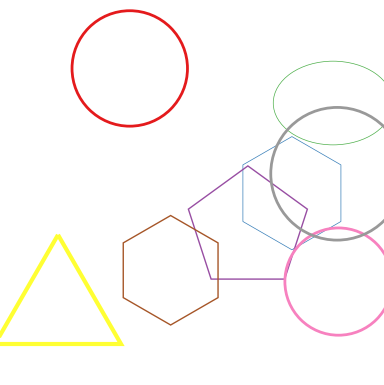[{"shape": "circle", "thickness": 2, "radius": 0.75, "center": [0.337, 0.822]}, {"shape": "hexagon", "thickness": 0.5, "radius": 0.73, "center": [0.758, 0.498]}, {"shape": "oval", "thickness": 0.5, "radius": 0.78, "center": [0.865, 0.732]}, {"shape": "pentagon", "thickness": 1, "radius": 0.81, "center": [0.644, 0.407]}, {"shape": "triangle", "thickness": 3, "radius": 0.95, "center": [0.151, 0.201]}, {"shape": "hexagon", "thickness": 1, "radius": 0.71, "center": [0.443, 0.298]}, {"shape": "circle", "thickness": 2, "radius": 0.7, "center": [0.879, 0.269]}, {"shape": "circle", "thickness": 2, "radius": 0.86, "center": [0.876, 0.549]}]